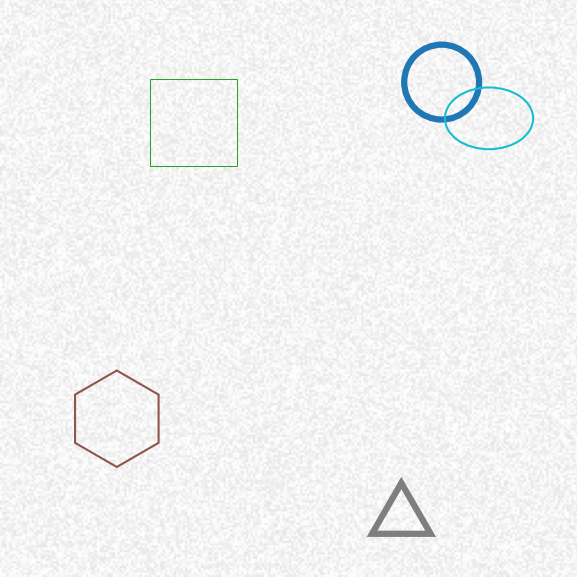[{"shape": "circle", "thickness": 3, "radius": 0.32, "center": [0.765, 0.857]}, {"shape": "square", "thickness": 0.5, "radius": 0.38, "center": [0.335, 0.787]}, {"shape": "hexagon", "thickness": 1, "radius": 0.42, "center": [0.202, 0.274]}, {"shape": "triangle", "thickness": 3, "radius": 0.29, "center": [0.695, 0.104]}, {"shape": "oval", "thickness": 1, "radius": 0.38, "center": [0.847, 0.794]}]